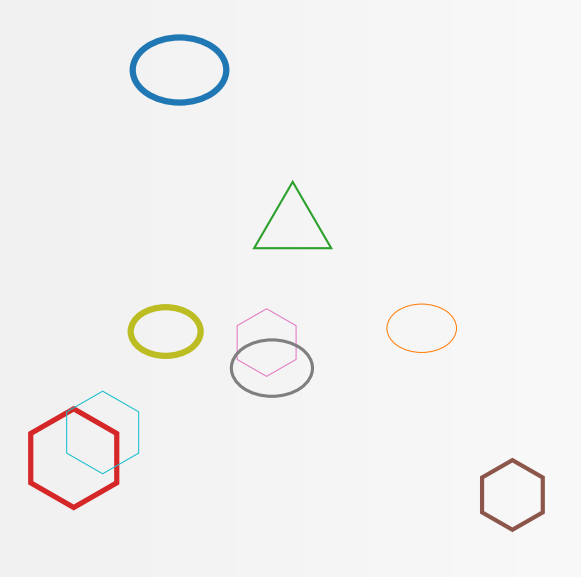[{"shape": "oval", "thickness": 3, "radius": 0.4, "center": [0.309, 0.878]}, {"shape": "oval", "thickness": 0.5, "radius": 0.3, "center": [0.726, 0.431]}, {"shape": "triangle", "thickness": 1, "radius": 0.38, "center": [0.504, 0.608]}, {"shape": "hexagon", "thickness": 2.5, "radius": 0.43, "center": [0.127, 0.206]}, {"shape": "hexagon", "thickness": 2, "radius": 0.3, "center": [0.882, 0.142]}, {"shape": "hexagon", "thickness": 0.5, "radius": 0.29, "center": [0.459, 0.406]}, {"shape": "oval", "thickness": 1.5, "radius": 0.35, "center": [0.468, 0.362]}, {"shape": "oval", "thickness": 3, "radius": 0.3, "center": [0.285, 0.425]}, {"shape": "hexagon", "thickness": 0.5, "radius": 0.36, "center": [0.177, 0.25]}]